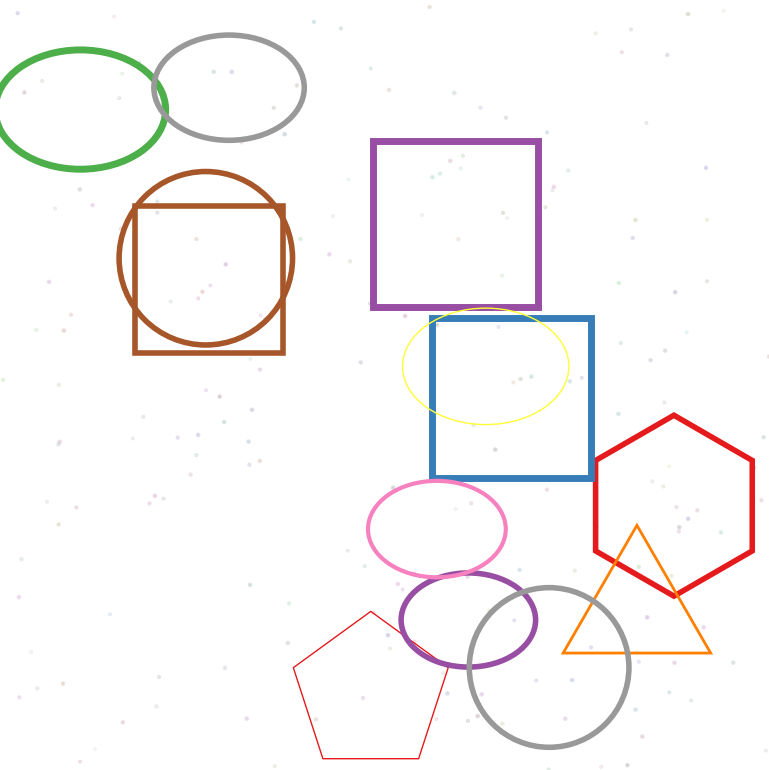[{"shape": "pentagon", "thickness": 0.5, "radius": 0.53, "center": [0.482, 0.1]}, {"shape": "hexagon", "thickness": 2, "radius": 0.59, "center": [0.875, 0.343]}, {"shape": "square", "thickness": 2.5, "radius": 0.52, "center": [0.664, 0.483]}, {"shape": "oval", "thickness": 2.5, "radius": 0.55, "center": [0.104, 0.858]}, {"shape": "oval", "thickness": 2, "radius": 0.44, "center": [0.608, 0.195]}, {"shape": "square", "thickness": 2.5, "radius": 0.54, "center": [0.591, 0.709]}, {"shape": "triangle", "thickness": 1, "radius": 0.55, "center": [0.827, 0.207]}, {"shape": "oval", "thickness": 0.5, "radius": 0.54, "center": [0.631, 0.524]}, {"shape": "circle", "thickness": 2, "radius": 0.56, "center": [0.267, 0.665]}, {"shape": "square", "thickness": 2, "radius": 0.48, "center": [0.271, 0.637]}, {"shape": "oval", "thickness": 1.5, "radius": 0.45, "center": [0.567, 0.313]}, {"shape": "oval", "thickness": 2, "radius": 0.49, "center": [0.298, 0.886]}, {"shape": "circle", "thickness": 2, "radius": 0.52, "center": [0.713, 0.133]}]